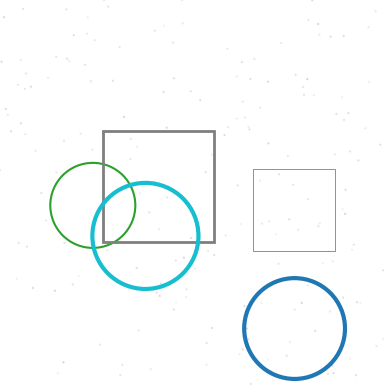[{"shape": "circle", "thickness": 3, "radius": 0.65, "center": [0.765, 0.147]}, {"shape": "circle", "thickness": 1.5, "radius": 0.55, "center": [0.241, 0.467]}, {"shape": "square", "thickness": 0.5, "radius": 0.53, "center": [0.764, 0.456]}, {"shape": "square", "thickness": 2, "radius": 0.72, "center": [0.412, 0.515]}, {"shape": "circle", "thickness": 3, "radius": 0.69, "center": [0.378, 0.387]}]